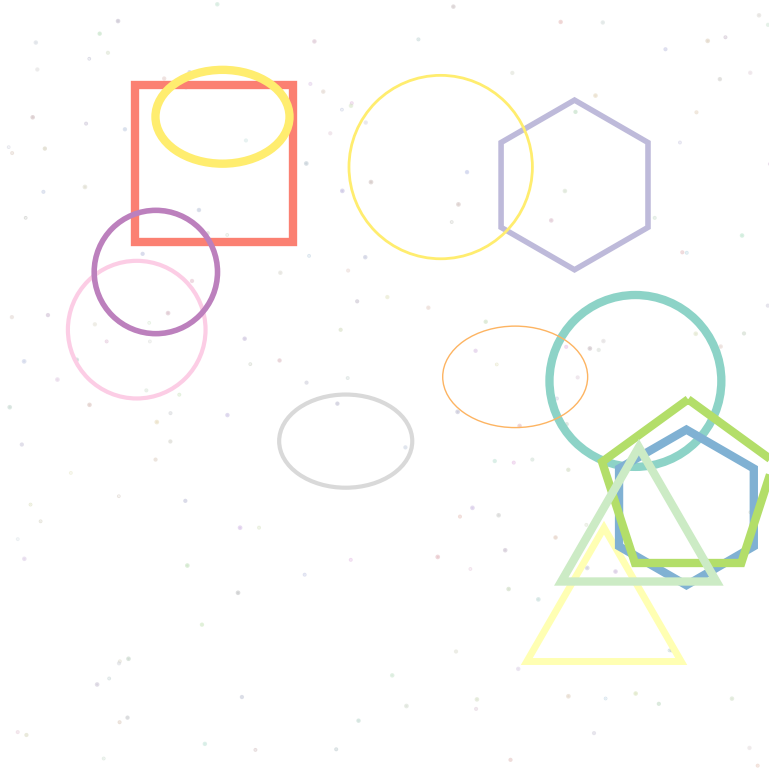[{"shape": "circle", "thickness": 3, "radius": 0.56, "center": [0.825, 0.505]}, {"shape": "triangle", "thickness": 2.5, "radius": 0.58, "center": [0.784, 0.199]}, {"shape": "hexagon", "thickness": 2, "radius": 0.55, "center": [0.746, 0.76]}, {"shape": "square", "thickness": 3, "radius": 0.51, "center": [0.278, 0.788]}, {"shape": "hexagon", "thickness": 3, "radius": 0.51, "center": [0.891, 0.341]}, {"shape": "oval", "thickness": 0.5, "radius": 0.47, "center": [0.669, 0.511]}, {"shape": "pentagon", "thickness": 3, "radius": 0.59, "center": [0.894, 0.364]}, {"shape": "circle", "thickness": 1.5, "radius": 0.45, "center": [0.178, 0.572]}, {"shape": "oval", "thickness": 1.5, "radius": 0.43, "center": [0.449, 0.427]}, {"shape": "circle", "thickness": 2, "radius": 0.4, "center": [0.202, 0.647]}, {"shape": "triangle", "thickness": 3, "radius": 0.58, "center": [0.83, 0.303]}, {"shape": "oval", "thickness": 3, "radius": 0.44, "center": [0.289, 0.848]}, {"shape": "circle", "thickness": 1, "radius": 0.6, "center": [0.572, 0.783]}]